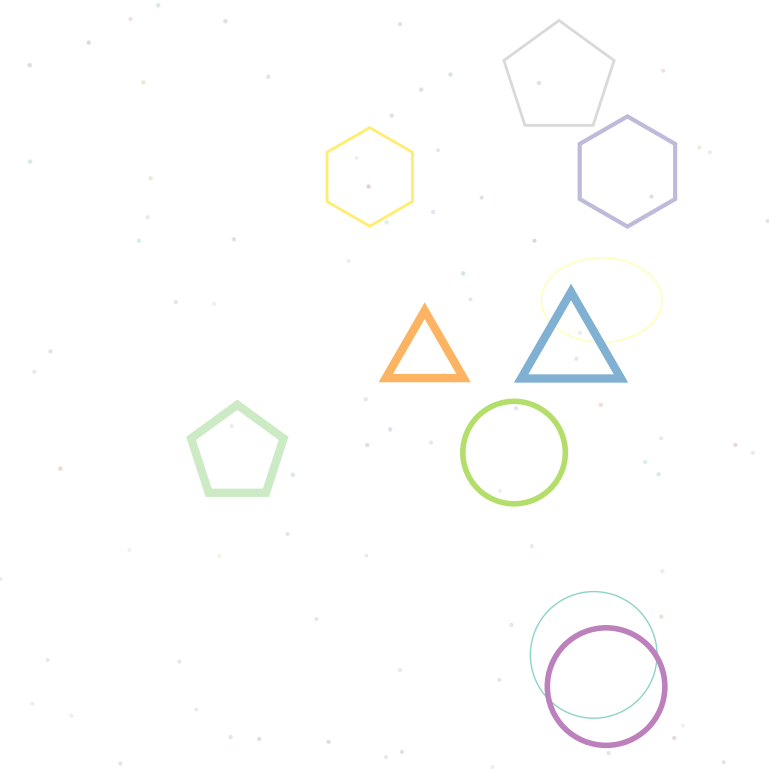[{"shape": "circle", "thickness": 0.5, "radius": 0.41, "center": [0.771, 0.149]}, {"shape": "oval", "thickness": 0.5, "radius": 0.39, "center": [0.781, 0.61]}, {"shape": "hexagon", "thickness": 1.5, "radius": 0.36, "center": [0.815, 0.777]}, {"shape": "triangle", "thickness": 3, "radius": 0.37, "center": [0.742, 0.546]}, {"shape": "triangle", "thickness": 3, "radius": 0.29, "center": [0.552, 0.538]}, {"shape": "circle", "thickness": 2, "radius": 0.33, "center": [0.668, 0.412]}, {"shape": "pentagon", "thickness": 1, "radius": 0.38, "center": [0.726, 0.898]}, {"shape": "circle", "thickness": 2, "radius": 0.38, "center": [0.787, 0.108]}, {"shape": "pentagon", "thickness": 3, "radius": 0.32, "center": [0.308, 0.411]}, {"shape": "hexagon", "thickness": 1, "radius": 0.32, "center": [0.48, 0.77]}]